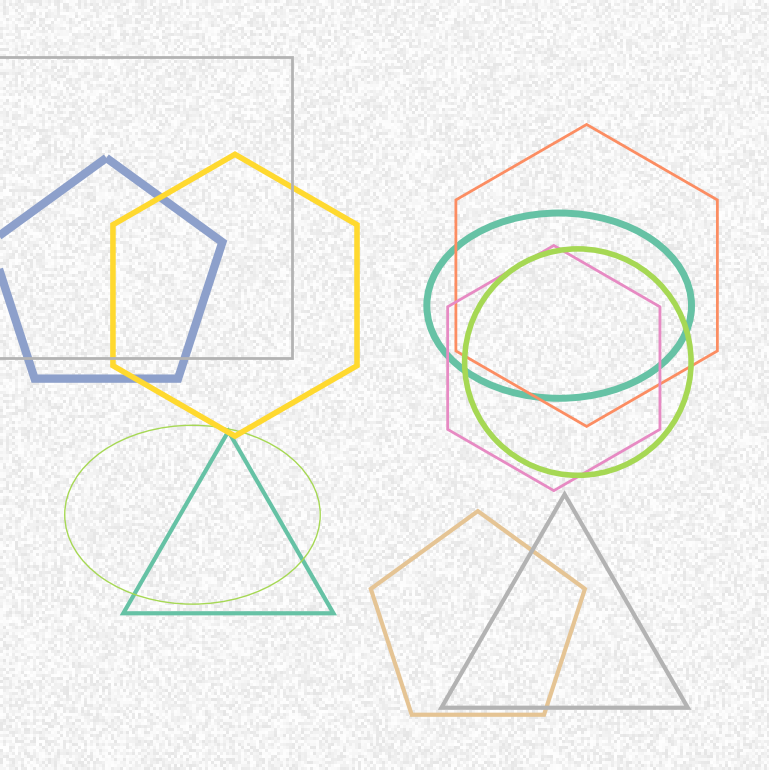[{"shape": "triangle", "thickness": 1.5, "radius": 0.79, "center": [0.297, 0.282]}, {"shape": "oval", "thickness": 2.5, "radius": 0.86, "center": [0.726, 0.603]}, {"shape": "hexagon", "thickness": 1, "radius": 0.98, "center": [0.762, 0.642]}, {"shape": "pentagon", "thickness": 3, "radius": 0.79, "center": [0.138, 0.636]}, {"shape": "hexagon", "thickness": 1, "radius": 0.8, "center": [0.719, 0.522]}, {"shape": "circle", "thickness": 2, "radius": 0.74, "center": [0.75, 0.53]}, {"shape": "oval", "thickness": 0.5, "radius": 0.83, "center": [0.25, 0.332]}, {"shape": "hexagon", "thickness": 2, "radius": 0.91, "center": [0.305, 0.617]}, {"shape": "pentagon", "thickness": 1.5, "radius": 0.73, "center": [0.621, 0.19]}, {"shape": "square", "thickness": 1, "radius": 0.98, "center": [0.183, 0.731]}, {"shape": "triangle", "thickness": 1.5, "radius": 0.92, "center": [0.733, 0.173]}]